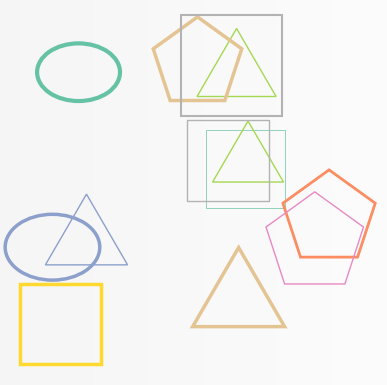[{"shape": "oval", "thickness": 3, "radius": 0.53, "center": [0.203, 0.812]}, {"shape": "square", "thickness": 0.5, "radius": 0.51, "center": [0.635, 0.56]}, {"shape": "pentagon", "thickness": 2, "radius": 0.63, "center": [0.849, 0.433]}, {"shape": "triangle", "thickness": 1, "radius": 0.61, "center": [0.223, 0.373]}, {"shape": "oval", "thickness": 2.5, "radius": 0.61, "center": [0.135, 0.358]}, {"shape": "pentagon", "thickness": 1, "radius": 0.66, "center": [0.812, 0.369]}, {"shape": "triangle", "thickness": 1, "radius": 0.53, "center": [0.64, 0.58]}, {"shape": "triangle", "thickness": 1, "radius": 0.59, "center": [0.611, 0.808]}, {"shape": "square", "thickness": 2.5, "radius": 0.52, "center": [0.156, 0.158]}, {"shape": "pentagon", "thickness": 2.5, "radius": 0.6, "center": [0.51, 0.836]}, {"shape": "triangle", "thickness": 2.5, "radius": 0.68, "center": [0.616, 0.22]}, {"shape": "square", "thickness": 1.5, "radius": 0.65, "center": [0.598, 0.83]}, {"shape": "square", "thickness": 1, "radius": 0.53, "center": [0.589, 0.582]}]